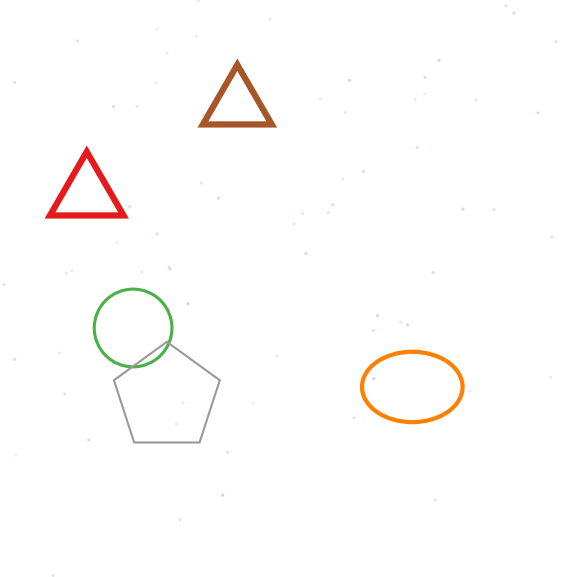[{"shape": "triangle", "thickness": 3, "radius": 0.37, "center": [0.15, 0.663]}, {"shape": "circle", "thickness": 1.5, "radius": 0.34, "center": [0.23, 0.431]}, {"shape": "oval", "thickness": 2, "radius": 0.44, "center": [0.714, 0.329]}, {"shape": "triangle", "thickness": 3, "radius": 0.34, "center": [0.411, 0.818]}, {"shape": "pentagon", "thickness": 1, "radius": 0.48, "center": [0.289, 0.311]}]